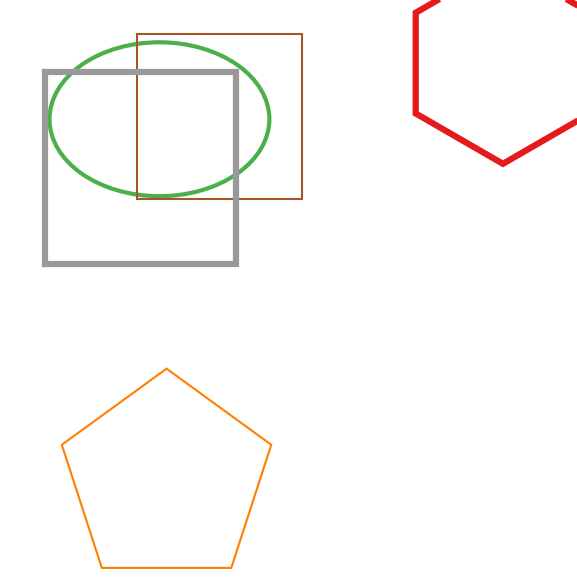[{"shape": "hexagon", "thickness": 3, "radius": 0.87, "center": [0.871, 0.89]}, {"shape": "oval", "thickness": 2, "radius": 0.95, "center": [0.276, 0.793]}, {"shape": "pentagon", "thickness": 1, "radius": 0.95, "center": [0.288, 0.17]}, {"shape": "square", "thickness": 1, "radius": 0.71, "center": [0.38, 0.798]}, {"shape": "square", "thickness": 3, "radius": 0.83, "center": [0.243, 0.708]}]